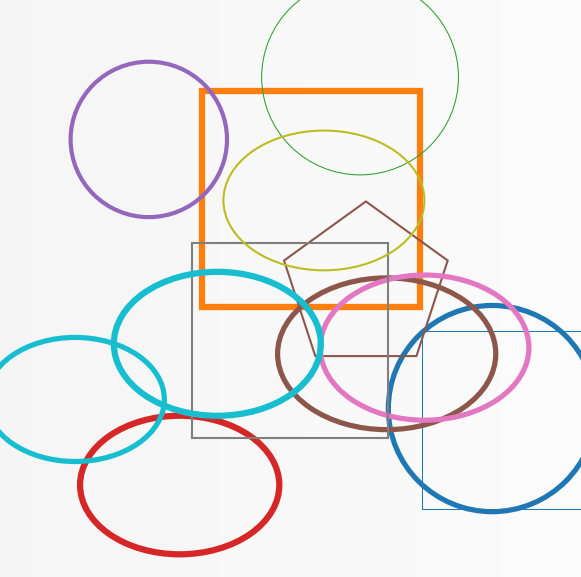[{"shape": "circle", "thickness": 2.5, "radius": 0.89, "center": [0.847, 0.292]}, {"shape": "square", "thickness": 0.5, "radius": 0.77, "center": [0.88, 0.272]}, {"shape": "square", "thickness": 3, "radius": 0.94, "center": [0.535, 0.654]}, {"shape": "circle", "thickness": 0.5, "radius": 0.85, "center": [0.619, 0.866]}, {"shape": "oval", "thickness": 3, "radius": 0.86, "center": [0.309, 0.159]}, {"shape": "circle", "thickness": 2, "radius": 0.67, "center": [0.256, 0.758]}, {"shape": "pentagon", "thickness": 1, "radius": 0.74, "center": [0.629, 0.502]}, {"shape": "oval", "thickness": 2.5, "radius": 0.94, "center": [0.665, 0.387]}, {"shape": "oval", "thickness": 2.5, "radius": 0.9, "center": [0.73, 0.397]}, {"shape": "square", "thickness": 1, "radius": 0.84, "center": [0.5, 0.41]}, {"shape": "oval", "thickness": 1, "radius": 0.86, "center": [0.557, 0.652]}, {"shape": "oval", "thickness": 2.5, "radius": 0.77, "center": [0.129, 0.307]}, {"shape": "oval", "thickness": 3, "radius": 0.89, "center": [0.374, 0.404]}]